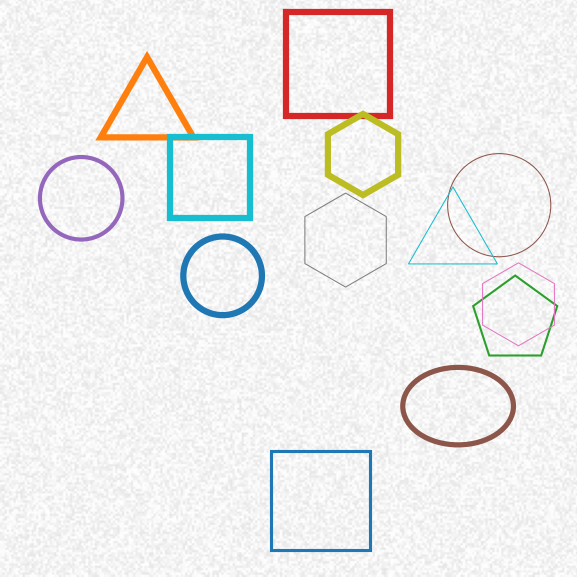[{"shape": "square", "thickness": 1.5, "radius": 0.43, "center": [0.554, 0.132]}, {"shape": "circle", "thickness": 3, "radius": 0.34, "center": [0.386, 0.522]}, {"shape": "triangle", "thickness": 3, "radius": 0.46, "center": [0.255, 0.808]}, {"shape": "pentagon", "thickness": 1, "radius": 0.38, "center": [0.892, 0.445]}, {"shape": "square", "thickness": 3, "radius": 0.45, "center": [0.585, 0.888]}, {"shape": "circle", "thickness": 2, "radius": 0.36, "center": [0.141, 0.656]}, {"shape": "circle", "thickness": 0.5, "radius": 0.45, "center": [0.864, 0.644]}, {"shape": "oval", "thickness": 2.5, "radius": 0.48, "center": [0.793, 0.296]}, {"shape": "hexagon", "thickness": 0.5, "radius": 0.36, "center": [0.898, 0.472]}, {"shape": "hexagon", "thickness": 0.5, "radius": 0.41, "center": [0.598, 0.583]}, {"shape": "hexagon", "thickness": 3, "radius": 0.35, "center": [0.629, 0.732]}, {"shape": "square", "thickness": 3, "radius": 0.35, "center": [0.363, 0.691]}, {"shape": "triangle", "thickness": 0.5, "radius": 0.44, "center": [0.784, 0.587]}]